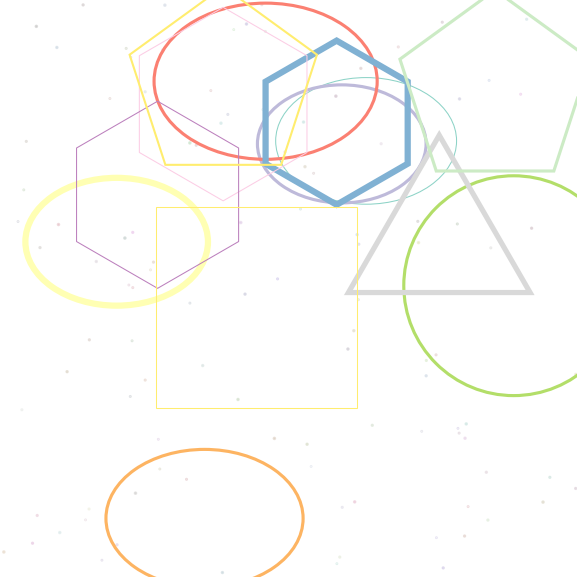[{"shape": "oval", "thickness": 0.5, "radius": 0.78, "center": [0.634, 0.755]}, {"shape": "oval", "thickness": 3, "radius": 0.79, "center": [0.202, 0.581]}, {"shape": "oval", "thickness": 1.5, "radius": 0.73, "center": [0.592, 0.75]}, {"shape": "oval", "thickness": 1.5, "radius": 0.97, "center": [0.46, 0.858]}, {"shape": "hexagon", "thickness": 3, "radius": 0.71, "center": [0.583, 0.787]}, {"shape": "oval", "thickness": 1.5, "radius": 0.85, "center": [0.354, 0.101]}, {"shape": "circle", "thickness": 1.5, "radius": 0.95, "center": [0.89, 0.504]}, {"shape": "hexagon", "thickness": 0.5, "radius": 0.84, "center": [0.386, 0.819]}, {"shape": "triangle", "thickness": 2.5, "radius": 0.91, "center": [0.761, 0.583]}, {"shape": "hexagon", "thickness": 0.5, "radius": 0.81, "center": [0.273, 0.662]}, {"shape": "pentagon", "thickness": 1.5, "radius": 0.87, "center": [0.857, 0.843]}, {"shape": "pentagon", "thickness": 1, "radius": 0.85, "center": [0.387, 0.852]}, {"shape": "square", "thickness": 0.5, "radius": 0.87, "center": [0.445, 0.467]}]